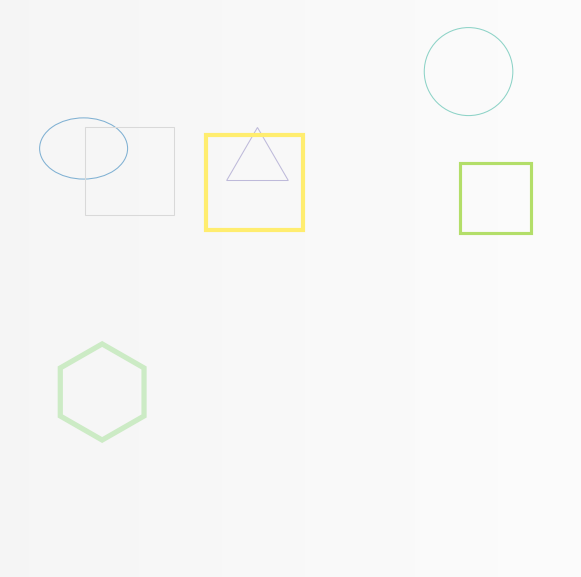[{"shape": "circle", "thickness": 0.5, "radius": 0.38, "center": [0.806, 0.875]}, {"shape": "triangle", "thickness": 0.5, "radius": 0.31, "center": [0.443, 0.717]}, {"shape": "oval", "thickness": 0.5, "radius": 0.38, "center": [0.144, 0.742]}, {"shape": "square", "thickness": 1.5, "radius": 0.3, "center": [0.852, 0.657]}, {"shape": "square", "thickness": 0.5, "radius": 0.38, "center": [0.223, 0.703]}, {"shape": "hexagon", "thickness": 2.5, "radius": 0.42, "center": [0.176, 0.32]}, {"shape": "square", "thickness": 2, "radius": 0.41, "center": [0.438, 0.683]}]